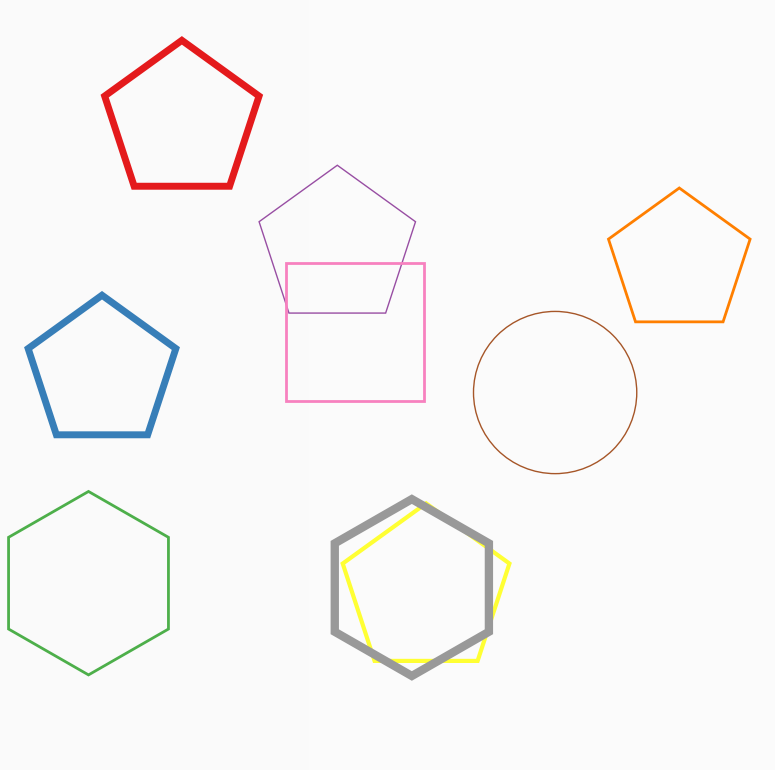[{"shape": "pentagon", "thickness": 2.5, "radius": 0.52, "center": [0.235, 0.843]}, {"shape": "pentagon", "thickness": 2.5, "radius": 0.5, "center": [0.132, 0.516]}, {"shape": "hexagon", "thickness": 1, "radius": 0.6, "center": [0.114, 0.243]}, {"shape": "pentagon", "thickness": 0.5, "radius": 0.53, "center": [0.435, 0.679]}, {"shape": "pentagon", "thickness": 1, "radius": 0.48, "center": [0.877, 0.66]}, {"shape": "pentagon", "thickness": 1.5, "radius": 0.57, "center": [0.55, 0.233]}, {"shape": "circle", "thickness": 0.5, "radius": 0.53, "center": [0.716, 0.49]}, {"shape": "square", "thickness": 1, "radius": 0.45, "center": [0.458, 0.568]}, {"shape": "hexagon", "thickness": 3, "radius": 0.57, "center": [0.531, 0.237]}]